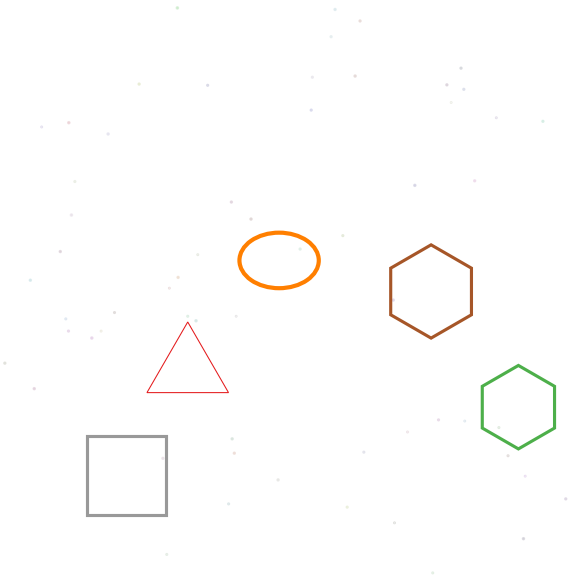[{"shape": "triangle", "thickness": 0.5, "radius": 0.41, "center": [0.325, 0.36]}, {"shape": "hexagon", "thickness": 1.5, "radius": 0.36, "center": [0.898, 0.294]}, {"shape": "oval", "thickness": 2, "radius": 0.34, "center": [0.483, 0.548]}, {"shape": "hexagon", "thickness": 1.5, "radius": 0.4, "center": [0.746, 0.494]}, {"shape": "square", "thickness": 1.5, "radius": 0.34, "center": [0.219, 0.176]}]